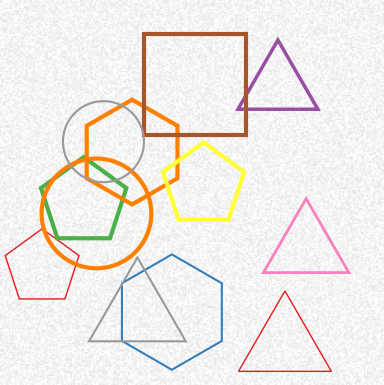[{"shape": "pentagon", "thickness": 1, "radius": 0.5, "center": [0.109, 0.305]}, {"shape": "triangle", "thickness": 1, "radius": 0.7, "center": [0.74, 0.105]}, {"shape": "hexagon", "thickness": 1.5, "radius": 0.75, "center": [0.446, 0.189]}, {"shape": "pentagon", "thickness": 3, "radius": 0.58, "center": [0.217, 0.475]}, {"shape": "triangle", "thickness": 2.5, "radius": 0.6, "center": [0.722, 0.776]}, {"shape": "hexagon", "thickness": 3, "radius": 0.68, "center": [0.343, 0.605]}, {"shape": "circle", "thickness": 3, "radius": 0.71, "center": [0.251, 0.446]}, {"shape": "pentagon", "thickness": 3, "radius": 0.55, "center": [0.529, 0.519]}, {"shape": "square", "thickness": 3, "radius": 0.66, "center": [0.506, 0.78]}, {"shape": "triangle", "thickness": 2, "radius": 0.64, "center": [0.795, 0.356]}, {"shape": "triangle", "thickness": 1.5, "radius": 0.73, "center": [0.357, 0.186]}, {"shape": "circle", "thickness": 1.5, "radius": 0.53, "center": [0.269, 0.632]}]